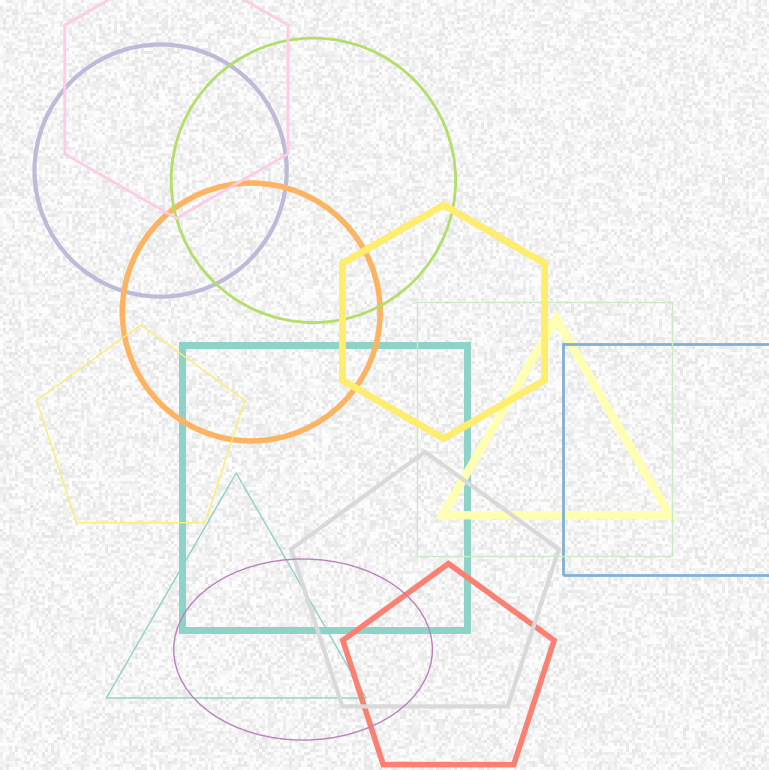[{"shape": "triangle", "thickness": 0.5, "radius": 0.97, "center": [0.307, 0.191]}, {"shape": "square", "thickness": 2.5, "radius": 0.92, "center": [0.421, 0.367]}, {"shape": "triangle", "thickness": 3, "radius": 0.85, "center": [0.722, 0.416]}, {"shape": "circle", "thickness": 1.5, "radius": 0.82, "center": [0.209, 0.778]}, {"shape": "pentagon", "thickness": 2, "radius": 0.72, "center": [0.582, 0.124]}, {"shape": "square", "thickness": 1, "radius": 0.75, "center": [0.882, 0.403]}, {"shape": "circle", "thickness": 2, "radius": 0.84, "center": [0.326, 0.595]}, {"shape": "circle", "thickness": 1, "radius": 0.92, "center": [0.407, 0.766]}, {"shape": "hexagon", "thickness": 1, "radius": 0.84, "center": [0.229, 0.884]}, {"shape": "pentagon", "thickness": 1.5, "radius": 0.91, "center": [0.552, 0.23]}, {"shape": "oval", "thickness": 0.5, "radius": 0.84, "center": [0.394, 0.156]}, {"shape": "square", "thickness": 0.5, "radius": 0.83, "center": [0.707, 0.443]}, {"shape": "hexagon", "thickness": 2.5, "radius": 0.76, "center": [0.576, 0.582]}, {"shape": "pentagon", "thickness": 0.5, "radius": 0.71, "center": [0.183, 0.436]}]